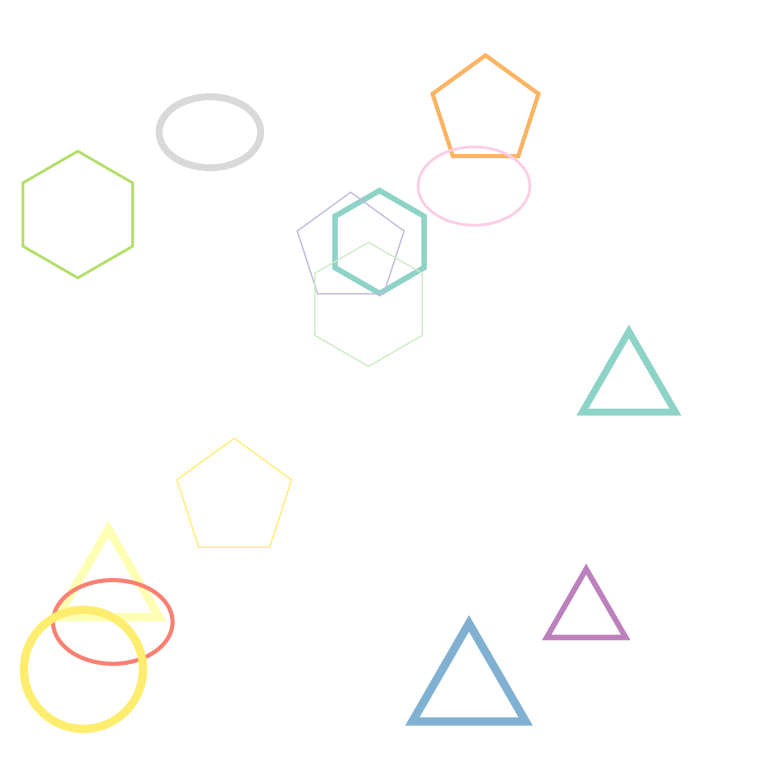[{"shape": "hexagon", "thickness": 2, "radius": 0.33, "center": [0.493, 0.686]}, {"shape": "triangle", "thickness": 2.5, "radius": 0.35, "center": [0.817, 0.5]}, {"shape": "triangle", "thickness": 3, "radius": 0.38, "center": [0.141, 0.237]}, {"shape": "pentagon", "thickness": 0.5, "radius": 0.36, "center": [0.455, 0.677]}, {"shape": "oval", "thickness": 1.5, "radius": 0.39, "center": [0.147, 0.192]}, {"shape": "triangle", "thickness": 3, "radius": 0.42, "center": [0.609, 0.105]}, {"shape": "pentagon", "thickness": 1.5, "radius": 0.36, "center": [0.631, 0.856]}, {"shape": "hexagon", "thickness": 1, "radius": 0.41, "center": [0.101, 0.721]}, {"shape": "oval", "thickness": 1, "radius": 0.36, "center": [0.616, 0.758]}, {"shape": "oval", "thickness": 2.5, "radius": 0.33, "center": [0.273, 0.828]}, {"shape": "triangle", "thickness": 2, "radius": 0.3, "center": [0.761, 0.202]}, {"shape": "hexagon", "thickness": 0.5, "radius": 0.4, "center": [0.479, 0.605]}, {"shape": "circle", "thickness": 3, "radius": 0.39, "center": [0.108, 0.131]}, {"shape": "pentagon", "thickness": 0.5, "radius": 0.39, "center": [0.304, 0.353]}]